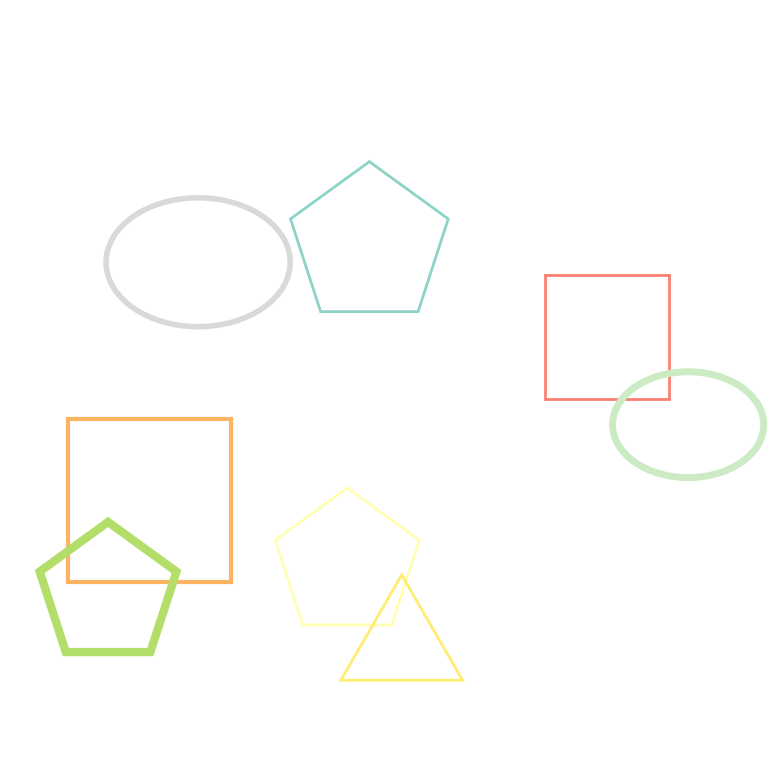[{"shape": "pentagon", "thickness": 1, "radius": 0.54, "center": [0.48, 0.682]}, {"shape": "pentagon", "thickness": 1, "radius": 0.49, "center": [0.451, 0.268]}, {"shape": "square", "thickness": 1, "radius": 0.4, "center": [0.788, 0.562]}, {"shape": "square", "thickness": 1.5, "radius": 0.53, "center": [0.194, 0.35]}, {"shape": "pentagon", "thickness": 3, "radius": 0.47, "center": [0.14, 0.229]}, {"shape": "oval", "thickness": 2, "radius": 0.6, "center": [0.257, 0.659]}, {"shape": "oval", "thickness": 2.5, "radius": 0.49, "center": [0.894, 0.448]}, {"shape": "triangle", "thickness": 1, "radius": 0.46, "center": [0.522, 0.162]}]